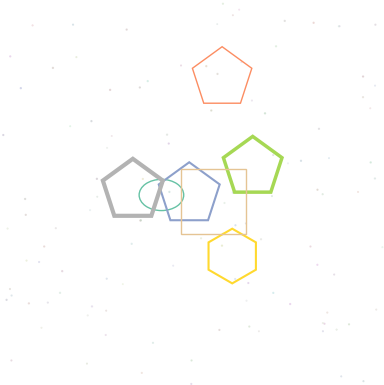[{"shape": "oval", "thickness": 1, "radius": 0.29, "center": [0.419, 0.494]}, {"shape": "pentagon", "thickness": 1, "radius": 0.41, "center": [0.577, 0.798]}, {"shape": "pentagon", "thickness": 1.5, "radius": 0.42, "center": [0.491, 0.495]}, {"shape": "pentagon", "thickness": 2.5, "radius": 0.4, "center": [0.656, 0.566]}, {"shape": "hexagon", "thickness": 1.5, "radius": 0.36, "center": [0.603, 0.335]}, {"shape": "square", "thickness": 1, "radius": 0.42, "center": [0.555, 0.476]}, {"shape": "pentagon", "thickness": 3, "radius": 0.41, "center": [0.345, 0.506]}]